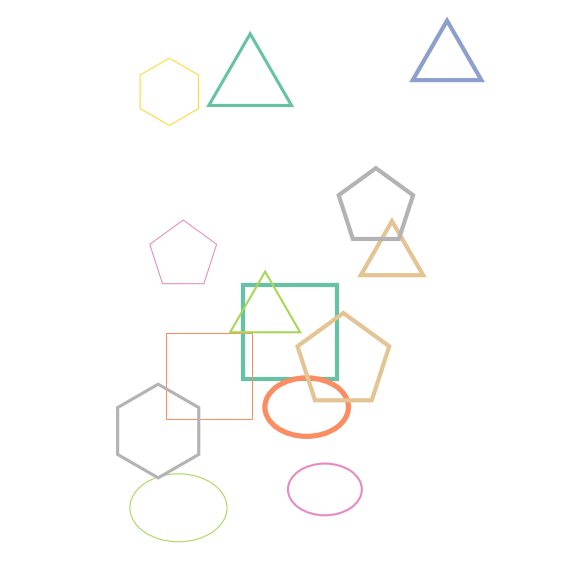[{"shape": "square", "thickness": 2, "radius": 0.41, "center": [0.502, 0.424]}, {"shape": "triangle", "thickness": 1.5, "radius": 0.41, "center": [0.433, 0.858]}, {"shape": "square", "thickness": 0.5, "radius": 0.37, "center": [0.362, 0.348]}, {"shape": "oval", "thickness": 2.5, "radius": 0.36, "center": [0.531, 0.294]}, {"shape": "triangle", "thickness": 2, "radius": 0.34, "center": [0.774, 0.895]}, {"shape": "oval", "thickness": 1, "radius": 0.32, "center": [0.563, 0.152]}, {"shape": "pentagon", "thickness": 0.5, "radius": 0.3, "center": [0.317, 0.557]}, {"shape": "oval", "thickness": 0.5, "radius": 0.42, "center": [0.309, 0.12]}, {"shape": "triangle", "thickness": 1, "radius": 0.35, "center": [0.459, 0.459]}, {"shape": "hexagon", "thickness": 0.5, "radius": 0.29, "center": [0.293, 0.84]}, {"shape": "triangle", "thickness": 2, "radius": 0.31, "center": [0.679, 0.554]}, {"shape": "pentagon", "thickness": 2, "radius": 0.42, "center": [0.595, 0.374]}, {"shape": "hexagon", "thickness": 1.5, "radius": 0.41, "center": [0.274, 0.253]}, {"shape": "pentagon", "thickness": 2, "radius": 0.34, "center": [0.651, 0.64]}]